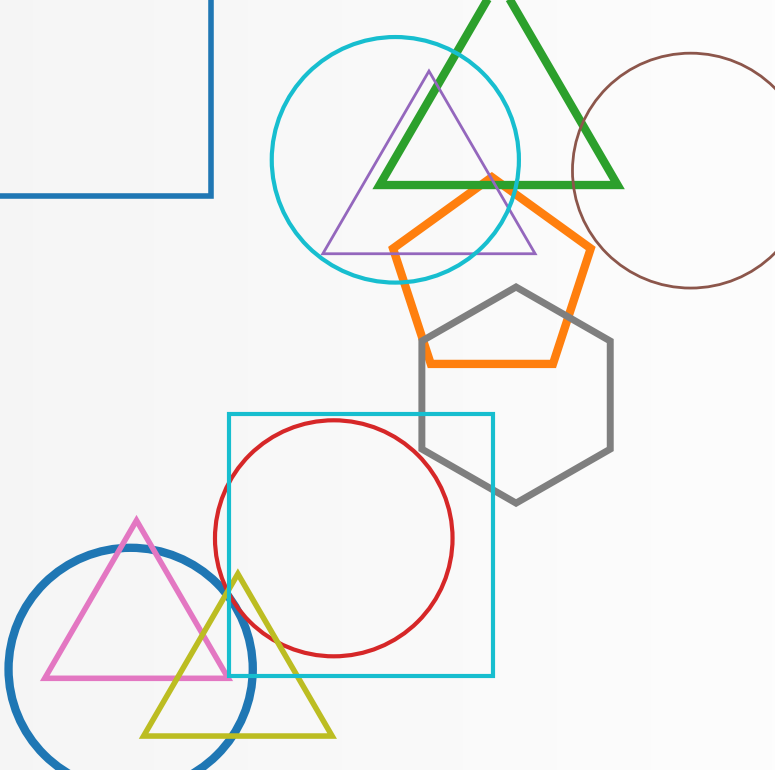[{"shape": "circle", "thickness": 3, "radius": 0.79, "center": [0.169, 0.131]}, {"shape": "square", "thickness": 2, "radius": 0.74, "center": [0.123, 0.895]}, {"shape": "pentagon", "thickness": 3, "radius": 0.67, "center": [0.635, 0.636]}, {"shape": "triangle", "thickness": 3, "radius": 0.89, "center": [0.643, 0.848]}, {"shape": "circle", "thickness": 1.5, "radius": 0.77, "center": [0.431, 0.301]}, {"shape": "triangle", "thickness": 1, "radius": 0.79, "center": [0.554, 0.75]}, {"shape": "circle", "thickness": 1, "radius": 0.76, "center": [0.891, 0.778]}, {"shape": "triangle", "thickness": 2, "radius": 0.68, "center": [0.176, 0.187]}, {"shape": "hexagon", "thickness": 2.5, "radius": 0.7, "center": [0.666, 0.487]}, {"shape": "triangle", "thickness": 2, "radius": 0.7, "center": [0.307, 0.114]}, {"shape": "square", "thickness": 1.5, "radius": 0.85, "center": [0.465, 0.292]}, {"shape": "circle", "thickness": 1.5, "radius": 0.8, "center": [0.51, 0.792]}]